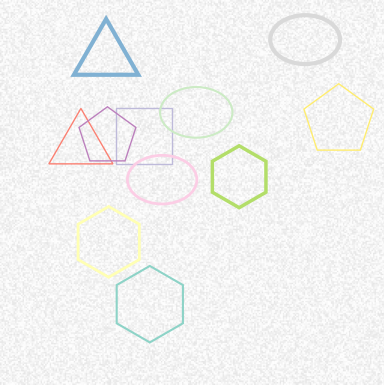[{"shape": "hexagon", "thickness": 1.5, "radius": 0.5, "center": [0.389, 0.21]}, {"shape": "hexagon", "thickness": 2, "radius": 0.46, "center": [0.282, 0.372]}, {"shape": "square", "thickness": 1, "radius": 0.36, "center": [0.375, 0.647]}, {"shape": "triangle", "thickness": 1, "radius": 0.48, "center": [0.21, 0.622]}, {"shape": "triangle", "thickness": 3, "radius": 0.48, "center": [0.276, 0.854]}, {"shape": "hexagon", "thickness": 2.5, "radius": 0.4, "center": [0.621, 0.541]}, {"shape": "oval", "thickness": 2, "radius": 0.45, "center": [0.421, 0.533]}, {"shape": "oval", "thickness": 3, "radius": 0.45, "center": [0.793, 0.897]}, {"shape": "pentagon", "thickness": 1, "radius": 0.39, "center": [0.279, 0.645]}, {"shape": "oval", "thickness": 1.5, "radius": 0.47, "center": [0.51, 0.708]}, {"shape": "pentagon", "thickness": 1, "radius": 0.48, "center": [0.88, 0.687]}]